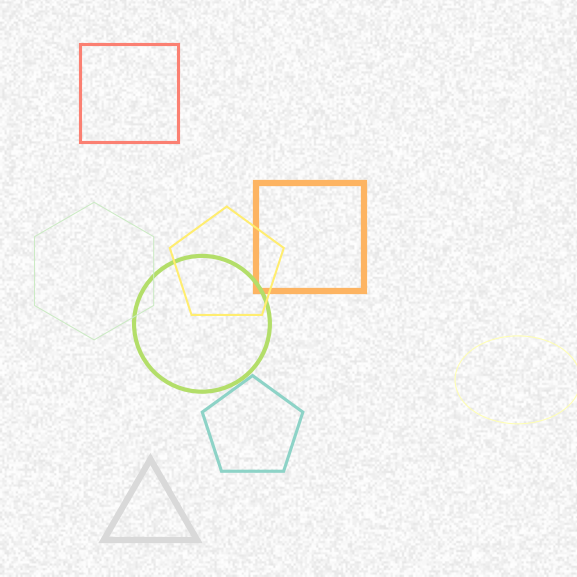[{"shape": "pentagon", "thickness": 1.5, "radius": 0.46, "center": [0.437, 0.257]}, {"shape": "oval", "thickness": 0.5, "radius": 0.54, "center": [0.897, 0.341]}, {"shape": "square", "thickness": 1.5, "radius": 0.42, "center": [0.224, 0.839]}, {"shape": "square", "thickness": 3, "radius": 0.47, "center": [0.536, 0.589]}, {"shape": "circle", "thickness": 2, "radius": 0.59, "center": [0.35, 0.438]}, {"shape": "triangle", "thickness": 3, "radius": 0.47, "center": [0.261, 0.111]}, {"shape": "hexagon", "thickness": 0.5, "radius": 0.6, "center": [0.163, 0.53]}, {"shape": "pentagon", "thickness": 1, "radius": 0.52, "center": [0.393, 0.538]}]